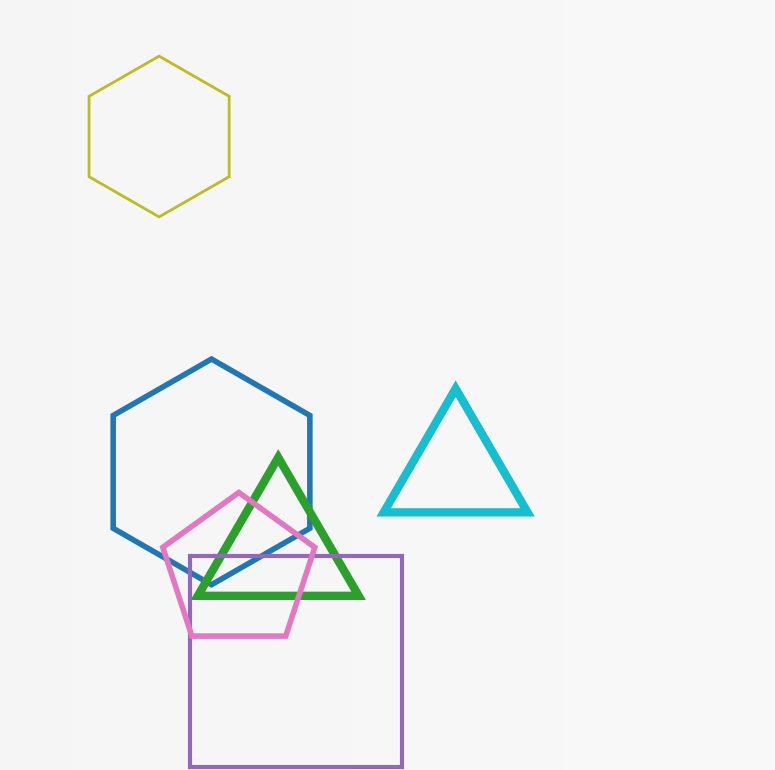[{"shape": "hexagon", "thickness": 2, "radius": 0.73, "center": [0.273, 0.387]}, {"shape": "triangle", "thickness": 3, "radius": 0.6, "center": [0.359, 0.286]}, {"shape": "square", "thickness": 1.5, "radius": 0.68, "center": [0.382, 0.141]}, {"shape": "pentagon", "thickness": 2, "radius": 0.52, "center": [0.308, 0.257]}, {"shape": "hexagon", "thickness": 1, "radius": 0.52, "center": [0.205, 0.823]}, {"shape": "triangle", "thickness": 3, "radius": 0.54, "center": [0.588, 0.388]}]